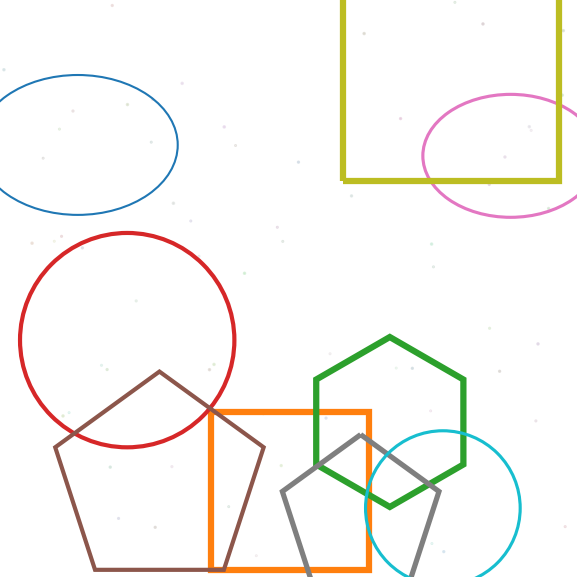[{"shape": "oval", "thickness": 1, "radius": 0.87, "center": [0.135, 0.748]}, {"shape": "square", "thickness": 3, "radius": 0.68, "center": [0.502, 0.149]}, {"shape": "hexagon", "thickness": 3, "radius": 0.74, "center": [0.675, 0.268]}, {"shape": "circle", "thickness": 2, "radius": 0.93, "center": [0.22, 0.41]}, {"shape": "pentagon", "thickness": 2, "radius": 0.95, "center": [0.276, 0.166]}, {"shape": "oval", "thickness": 1.5, "radius": 0.76, "center": [0.884, 0.729]}, {"shape": "pentagon", "thickness": 2.5, "radius": 0.71, "center": [0.625, 0.104]}, {"shape": "square", "thickness": 3, "radius": 0.94, "center": [0.78, 0.873]}, {"shape": "circle", "thickness": 1.5, "radius": 0.67, "center": [0.767, 0.119]}]